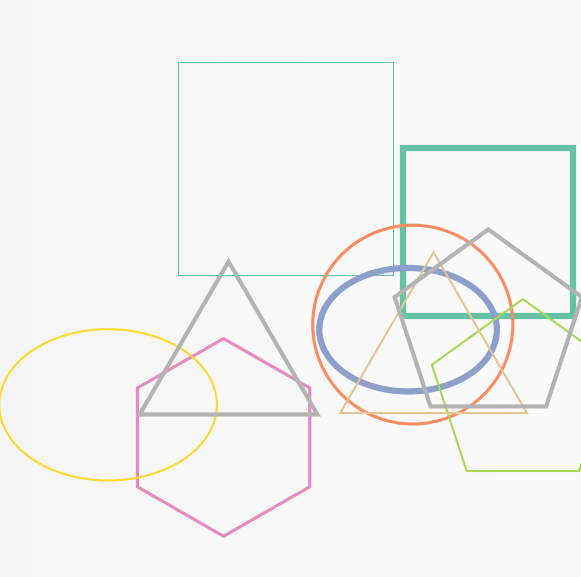[{"shape": "square", "thickness": 3, "radius": 0.73, "center": [0.839, 0.597]}, {"shape": "square", "thickness": 0.5, "radius": 0.92, "center": [0.491, 0.707]}, {"shape": "circle", "thickness": 1.5, "radius": 0.86, "center": [0.71, 0.437]}, {"shape": "oval", "thickness": 3, "radius": 0.76, "center": [0.702, 0.428]}, {"shape": "hexagon", "thickness": 1.5, "radius": 0.86, "center": [0.385, 0.242]}, {"shape": "pentagon", "thickness": 1, "radius": 0.82, "center": [0.9, 0.317]}, {"shape": "oval", "thickness": 1, "radius": 0.94, "center": [0.186, 0.298]}, {"shape": "triangle", "thickness": 1, "radius": 0.93, "center": [0.746, 0.377]}, {"shape": "triangle", "thickness": 2, "radius": 0.88, "center": [0.393, 0.37]}, {"shape": "pentagon", "thickness": 2, "radius": 0.85, "center": [0.84, 0.432]}]